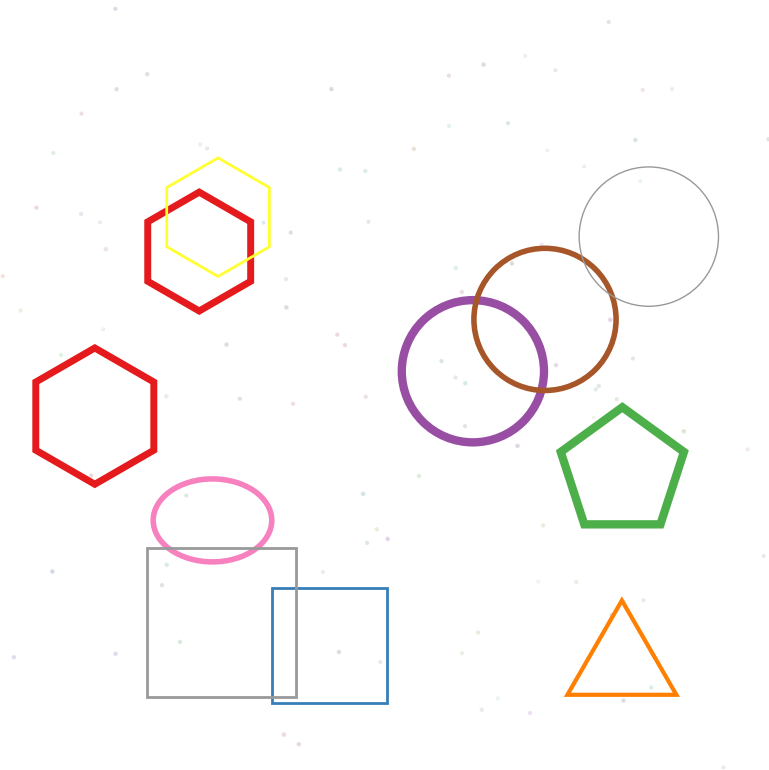[{"shape": "hexagon", "thickness": 2.5, "radius": 0.39, "center": [0.259, 0.673]}, {"shape": "hexagon", "thickness": 2.5, "radius": 0.44, "center": [0.123, 0.46]}, {"shape": "square", "thickness": 1, "radius": 0.37, "center": [0.428, 0.161]}, {"shape": "pentagon", "thickness": 3, "radius": 0.42, "center": [0.808, 0.387]}, {"shape": "circle", "thickness": 3, "radius": 0.46, "center": [0.614, 0.518]}, {"shape": "triangle", "thickness": 1.5, "radius": 0.41, "center": [0.808, 0.139]}, {"shape": "hexagon", "thickness": 1, "radius": 0.38, "center": [0.283, 0.718]}, {"shape": "circle", "thickness": 2, "radius": 0.46, "center": [0.708, 0.585]}, {"shape": "oval", "thickness": 2, "radius": 0.38, "center": [0.276, 0.324]}, {"shape": "circle", "thickness": 0.5, "radius": 0.45, "center": [0.843, 0.693]}, {"shape": "square", "thickness": 1, "radius": 0.48, "center": [0.288, 0.191]}]